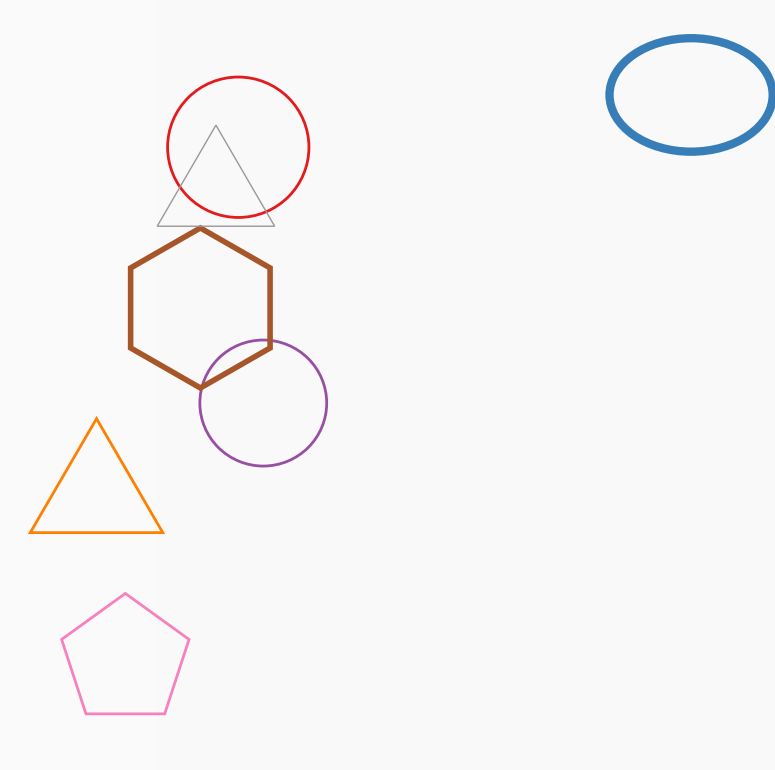[{"shape": "circle", "thickness": 1, "radius": 0.46, "center": [0.307, 0.809]}, {"shape": "oval", "thickness": 3, "radius": 0.53, "center": [0.892, 0.877]}, {"shape": "circle", "thickness": 1, "radius": 0.41, "center": [0.34, 0.477]}, {"shape": "triangle", "thickness": 1, "radius": 0.49, "center": [0.125, 0.358]}, {"shape": "hexagon", "thickness": 2, "radius": 0.52, "center": [0.259, 0.6]}, {"shape": "pentagon", "thickness": 1, "radius": 0.43, "center": [0.162, 0.143]}, {"shape": "triangle", "thickness": 0.5, "radius": 0.44, "center": [0.279, 0.75]}]